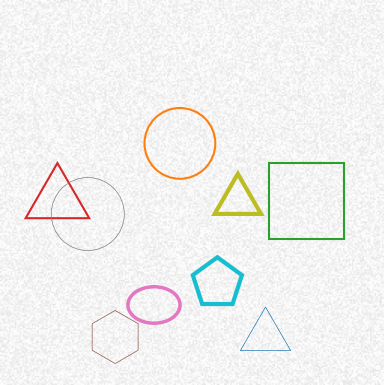[{"shape": "triangle", "thickness": 0.5, "radius": 0.38, "center": [0.69, 0.127]}, {"shape": "circle", "thickness": 1.5, "radius": 0.46, "center": [0.467, 0.628]}, {"shape": "square", "thickness": 1.5, "radius": 0.49, "center": [0.796, 0.478]}, {"shape": "triangle", "thickness": 1.5, "radius": 0.48, "center": [0.149, 0.481]}, {"shape": "hexagon", "thickness": 0.5, "radius": 0.34, "center": [0.299, 0.125]}, {"shape": "oval", "thickness": 2.5, "radius": 0.34, "center": [0.4, 0.208]}, {"shape": "circle", "thickness": 0.5, "radius": 0.47, "center": [0.228, 0.444]}, {"shape": "triangle", "thickness": 3, "radius": 0.35, "center": [0.618, 0.479]}, {"shape": "pentagon", "thickness": 3, "radius": 0.34, "center": [0.565, 0.265]}]